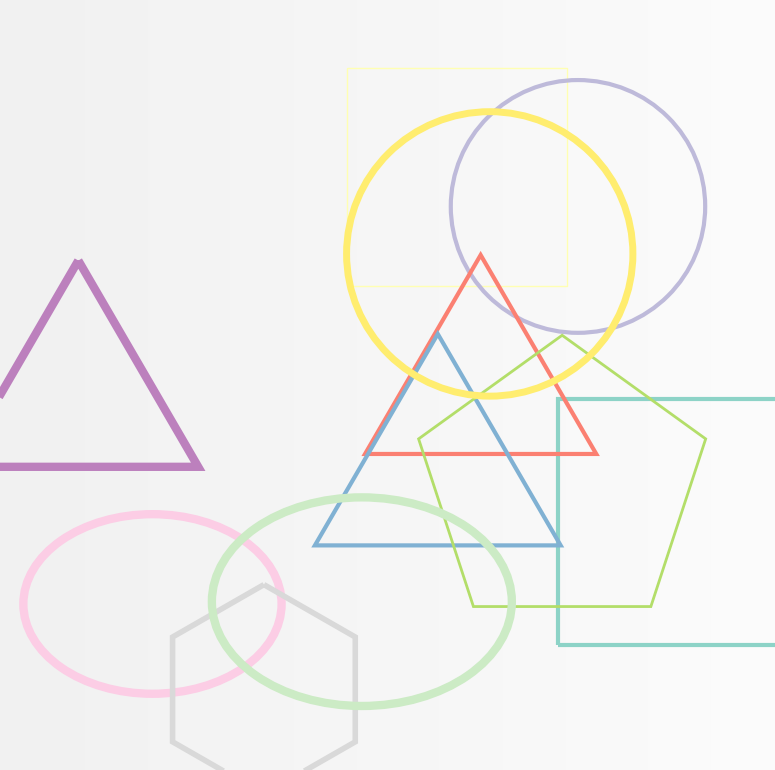[{"shape": "square", "thickness": 1.5, "radius": 0.8, "center": [0.88, 0.322]}, {"shape": "square", "thickness": 0.5, "radius": 0.71, "center": [0.59, 0.77]}, {"shape": "circle", "thickness": 1.5, "radius": 0.82, "center": [0.746, 0.732]}, {"shape": "triangle", "thickness": 1.5, "radius": 0.86, "center": [0.62, 0.497]}, {"shape": "triangle", "thickness": 1.5, "radius": 0.92, "center": [0.565, 0.383]}, {"shape": "pentagon", "thickness": 1, "radius": 0.97, "center": [0.725, 0.37]}, {"shape": "oval", "thickness": 3, "radius": 0.83, "center": [0.197, 0.216]}, {"shape": "hexagon", "thickness": 2, "radius": 0.68, "center": [0.341, 0.105]}, {"shape": "triangle", "thickness": 3, "radius": 0.89, "center": [0.101, 0.483]}, {"shape": "oval", "thickness": 3, "radius": 0.97, "center": [0.467, 0.219]}, {"shape": "circle", "thickness": 2.5, "radius": 0.92, "center": [0.632, 0.67]}]